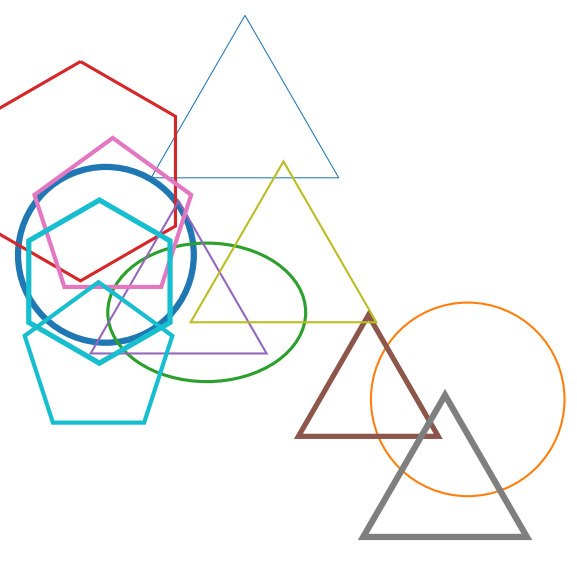[{"shape": "circle", "thickness": 3, "radius": 0.76, "center": [0.183, 0.558]}, {"shape": "triangle", "thickness": 0.5, "radius": 0.94, "center": [0.424, 0.785]}, {"shape": "circle", "thickness": 1, "radius": 0.84, "center": [0.81, 0.308]}, {"shape": "oval", "thickness": 1.5, "radius": 0.86, "center": [0.358, 0.458]}, {"shape": "hexagon", "thickness": 1.5, "radius": 0.95, "center": [0.139, 0.703]}, {"shape": "triangle", "thickness": 1, "radius": 0.88, "center": [0.309, 0.475]}, {"shape": "triangle", "thickness": 2.5, "radius": 0.7, "center": [0.638, 0.313]}, {"shape": "pentagon", "thickness": 2, "radius": 0.71, "center": [0.195, 0.618]}, {"shape": "triangle", "thickness": 3, "radius": 0.82, "center": [0.771, 0.151]}, {"shape": "triangle", "thickness": 1, "radius": 0.93, "center": [0.491, 0.534]}, {"shape": "pentagon", "thickness": 2, "radius": 0.67, "center": [0.171, 0.376]}, {"shape": "hexagon", "thickness": 2.5, "radius": 0.71, "center": [0.172, 0.511]}]